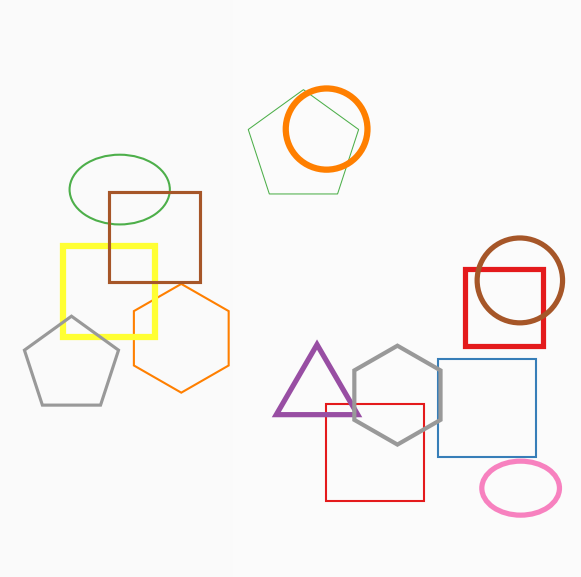[{"shape": "square", "thickness": 1, "radius": 0.42, "center": [0.645, 0.215]}, {"shape": "square", "thickness": 2.5, "radius": 0.34, "center": [0.867, 0.467]}, {"shape": "square", "thickness": 1, "radius": 0.42, "center": [0.838, 0.293]}, {"shape": "oval", "thickness": 1, "radius": 0.43, "center": [0.206, 0.671]}, {"shape": "pentagon", "thickness": 0.5, "radius": 0.5, "center": [0.522, 0.744]}, {"shape": "triangle", "thickness": 2.5, "radius": 0.4, "center": [0.545, 0.322]}, {"shape": "circle", "thickness": 3, "radius": 0.35, "center": [0.562, 0.776]}, {"shape": "hexagon", "thickness": 1, "radius": 0.47, "center": [0.312, 0.413]}, {"shape": "square", "thickness": 3, "radius": 0.4, "center": [0.188, 0.494]}, {"shape": "circle", "thickness": 2.5, "radius": 0.37, "center": [0.894, 0.514]}, {"shape": "square", "thickness": 1.5, "radius": 0.39, "center": [0.265, 0.589]}, {"shape": "oval", "thickness": 2.5, "radius": 0.33, "center": [0.896, 0.154]}, {"shape": "pentagon", "thickness": 1.5, "radius": 0.43, "center": [0.123, 0.366]}, {"shape": "hexagon", "thickness": 2, "radius": 0.43, "center": [0.684, 0.315]}]